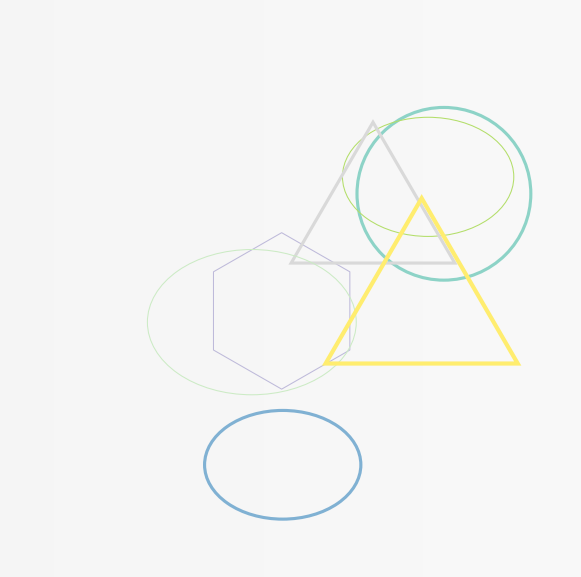[{"shape": "circle", "thickness": 1.5, "radius": 0.75, "center": [0.764, 0.664]}, {"shape": "hexagon", "thickness": 0.5, "radius": 0.68, "center": [0.485, 0.461]}, {"shape": "oval", "thickness": 1.5, "radius": 0.67, "center": [0.486, 0.194]}, {"shape": "oval", "thickness": 0.5, "radius": 0.74, "center": [0.737, 0.693]}, {"shape": "triangle", "thickness": 1.5, "radius": 0.81, "center": [0.642, 0.625]}, {"shape": "oval", "thickness": 0.5, "radius": 0.9, "center": [0.433, 0.441]}, {"shape": "triangle", "thickness": 2, "radius": 0.95, "center": [0.725, 0.465]}]